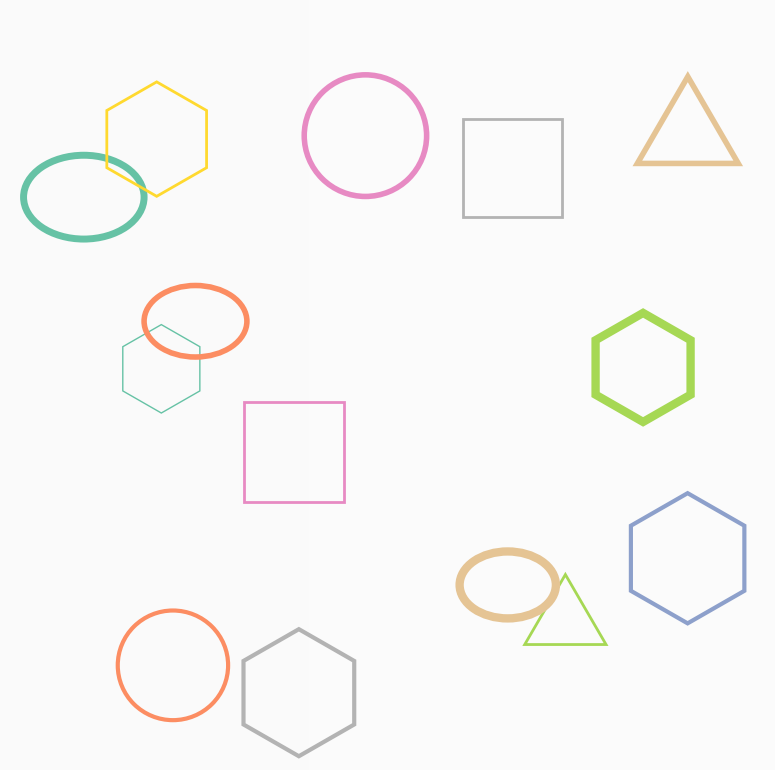[{"shape": "hexagon", "thickness": 0.5, "radius": 0.29, "center": [0.208, 0.521]}, {"shape": "oval", "thickness": 2.5, "radius": 0.39, "center": [0.108, 0.744]}, {"shape": "oval", "thickness": 2, "radius": 0.33, "center": [0.252, 0.583]}, {"shape": "circle", "thickness": 1.5, "radius": 0.36, "center": [0.223, 0.136]}, {"shape": "hexagon", "thickness": 1.5, "radius": 0.42, "center": [0.887, 0.275]}, {"shape": "square", "thickness": 1, "radius": 0.32, "center": [0.38, 0.413]}, {"shape": "circle", "thickness": 2, "radius": 0.39, "center": [0.472, 0.824]}, {"shape": "triangle", "thickness": 1, "radius": 0.3, "center": [0.73, 0.193]}, {"shape": "hexagon", "thickness": 3, "radius": 0.35, "center": [0.83, 0.523]}, {"shape": "hexagon", "thickness": 1, "radius": 0.37, "center": [0.202, 0.819]}, {"shape": "oval", "thickness": 3, "radius": 0.31, "center": [0.655, 0.24]}, {"shape": "triangle", "thickness": 2, "radius": 0.38, "center": [0.887, 0.825]}, {"shape": "hexagon", "thickness": 1.5, "radius": 0.41, "center": [0.386, 0.1]}, {"shape": "square", "thickness": 1, "radius": 0.32, "center": [0.661, 0.782]}]